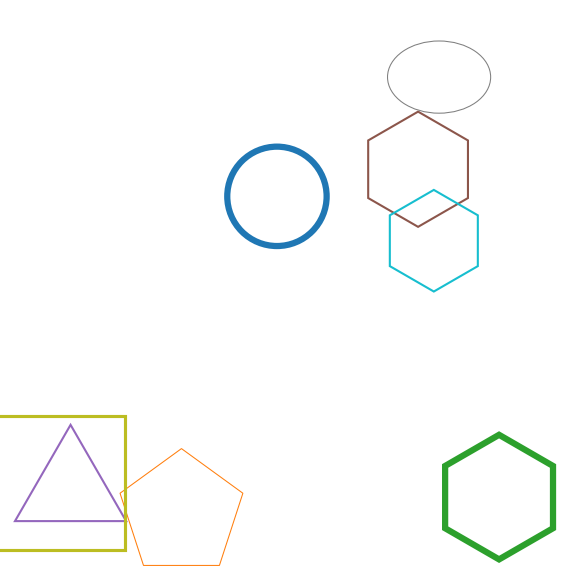[{"shape": "circle", "thickness": 3, "radius": 0.43, "center": [0.48, 0.659]}, {"shape": "pentagon", "thickness": 0.5, "radius": 0.56, "center": [0.314, 0.111]}, {"shape": "hexagon", "thickness": 3, "radius": 0.54, "center": [0.864, 0.138]}, {"shape": "triangle", "thickness": 1, "radius": 0.56, "center": [0.122, 0.152]}, {"shape": "hexagon", "thickness": 1, "radius": 0.5, "center": [0.724, 0.706]}, {"shape": "oval", "thickness": 0.5, "radius": 0.45, "center": [0.76, 0.866]}, {"shape": "square", "thickness": 1.5, "radius": 0.58, "center": [0.101, 0.163]}, {"shape": "hexagon", "thickness": 1, "radius": 0.44, "center": [0.751, 0.582]}]